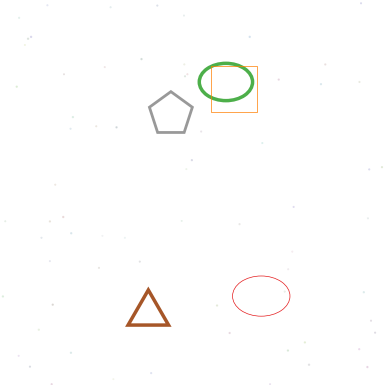[{"shape": "oval", "thickness": 0.5, "radius": 0.37, "center": [0.679, 0.231]}, {"shape": "oval", "thickness": 2.5, "radius": 0.35, "center": [0.587, 0.787]}, {"shape": "square", "thickness": 0.5, "radius": 0.3, "center": [0.608, 0.769]}, {"shape": "triangle", "thickness": 2.5, "radius": 0.3, "center": [0.385, 0.186]}, {"shape": "pentagon", "thickness": 2, "radius": 0.29, "center": [0.444, 0.703]}]